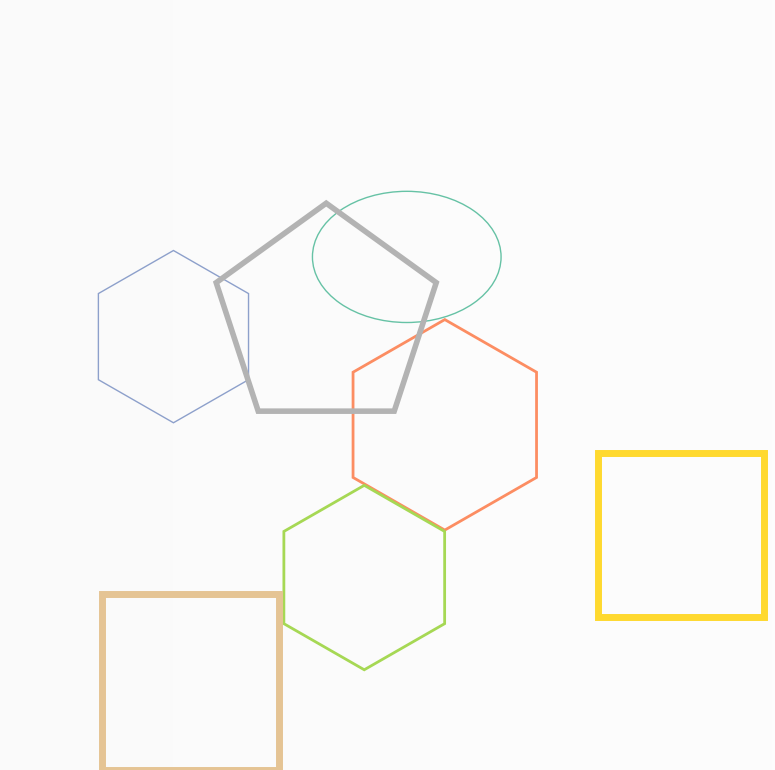[{"shape": "oval", "thickness": 0.5, "radius": 0.61, "center": [0.525, 0.666]}, {"shape": "hexagon", "thickness": 1, "radius": 0.68, "center": [0.574, 0.448]}, {"shape": "hexagon", "thickness": 0.5, "radius": 0.56, "center": [0.224, 0.563]}, {"shape": "hexagon", "thickness": 1, "radius": 0.6, "center": [0.47, 0.25]}, {"shape": "square", "thickness": 2.5, "radius": 0.54, "center": [0.879, 0.305]}, {"shape": "square", "thickness": 2.5, "radius": 0.57, "center": [0.246, 0.114]}, {"shape": "pentagon", "thickness": 2, "radius": 0.75, "center": [0.421, 0.587]}]